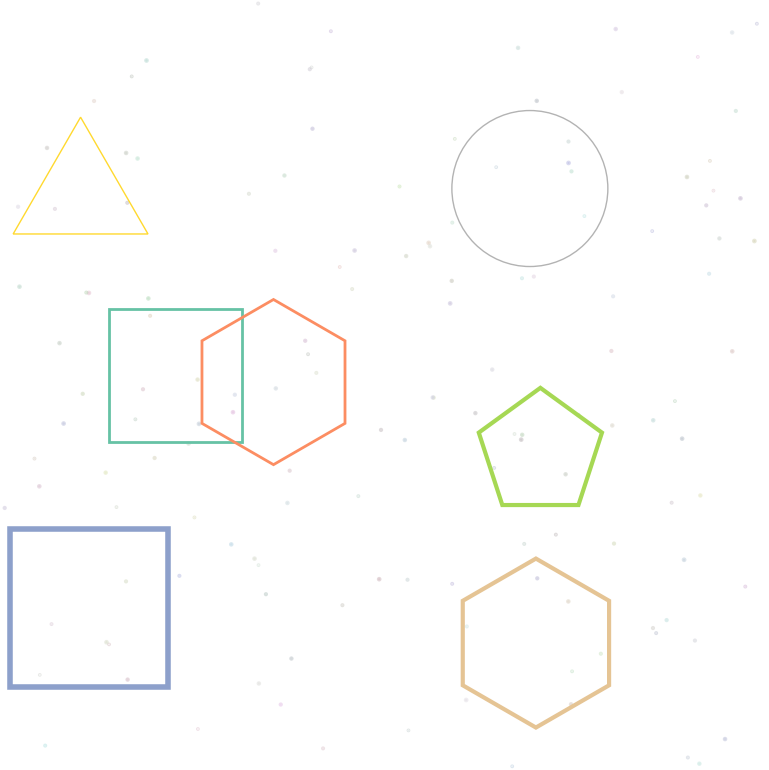[{"shape": "square", "thickness": 1, "radius": 0.43, "center": [0.228, 0.512]}, {"shape": "hexagon", "thickness": 1, "radius": 0.54, "center": [0.355, 0.504]}, {"shape": "square", "thickness": 2, "radius": 0.51, "center": [0.116, 0.21]}, {"shape": "pentagon", "thickness": 1.5, "radius": 0.42, "center": [0.702, 0.412]}, {"shape": "triangle", "thickness": 0.5, "radius": 0.51, "center": [0.105, 0.747]}, {"shape": "hexagon", "thickness": 1.5, "radius": 0.55, "center": [0.696, 0.165]}, {"shape": "circle", "thickness": 0.5, "radius": 0.51, "center": [0.688, 0.755]}]